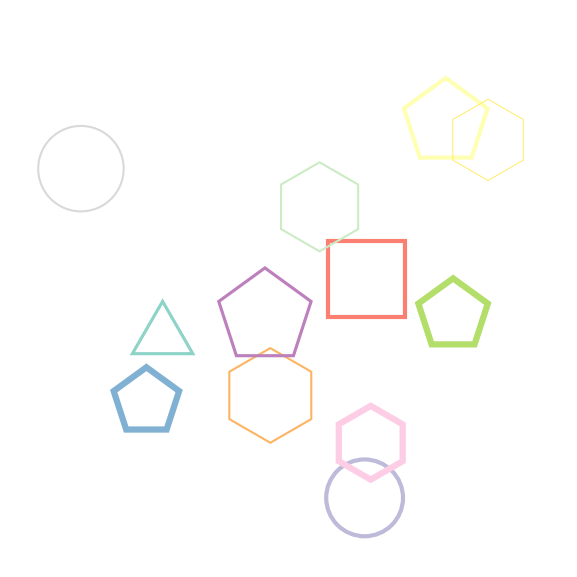[{"shape": "triangle", "thickness": 1.5, "radius": 0.3, "center": [0.282, 0.417]}, {"shape": "pentagon", "thickness": 2, "radius": 0.38, "center": [0.772, 0.788]}, {"shape": "circle", "thickness": 2, "radius": 0.33, "center": [0.631, 0.137]}, {"shape": "square", "thickness": 2, "radius": 0.33, "center": [0.635, 0.516]}, {"shape": "pentagon", "thickness": 3, "radius": 0.3, "center": [0.254, 0.304]}, {"shape": "hexagon", "thickness": 1, "radius": 0.41, "center": [0.468, 0.314]}, {"shape": "pentagon", "thickness": 3, "radius": 0.32, "center": [0.785, 0.454]}, {"shape": "hexagon", "thickness": 3, "radius": 0.32, "center": [0.642, 0.232]}, {"shape": "circle", "thickness": 1, "radius": 0.37, "center": [0.14, 0.707]}, {"shape": "pentagon", "thickness": 1.5, "radius": 0.42, "center": [0.459, 0.451]}, {"shape": "hexagon", "thickness": 1, "radius": 0.39, "center": [0.553, 0.641]}, {"shape": "hexagon", "thickness": 0.5, "radius": 0.35, "center": [0.845, 0.757]}]